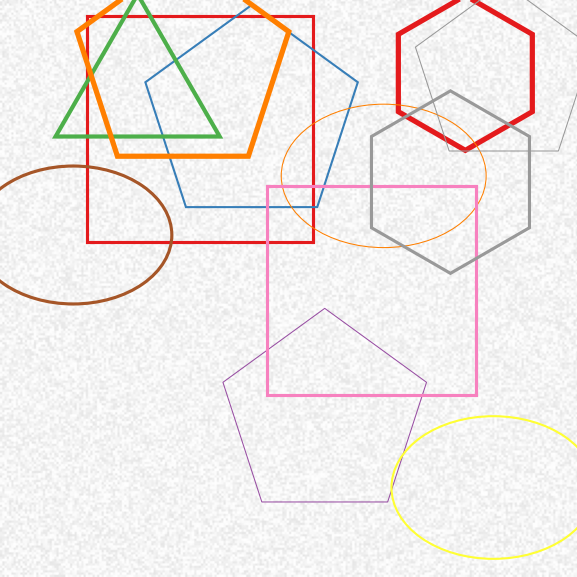[{"shape": "hexagon", "thickness": 2.5, "radius": 0.67, "center": [0.806, 0.873]}, {"shape": "square", "thickness": 1.5, "radius": 0.98, "center": [0.346, 0.776]}, {"shape": "pentagon", "thickness": 1, "radius": 0.97, "center": [0.436, 0.797]}, {"shape": "triangle", "thickness": 2, "radius": 0.82, "center": [0.238, 0.845]}, {"shape": "pentagon", "thickness": 0.5, "radius": 0.93, "center": [0.562, 0.28]}, {"shape": "pentagon", "thickness": 2.5, "radius": 0.96, "center": [0.317, 0.885]}, {"shape": "oval", "thickness": 0.5, "radius": 0.89, "center": [0.664, 0.695]}, {"shape": "oval", "thickness": 1, "radius": 0.88, "center": [0.854, 0.155]}, {"shape": "oval", "thickness": 1.5, "radius": 0.85, "center": [0.127, 0.592]}, {"shape": "square", "thickness": 1.5, "radius": 0.91, "center": [0.643, 0.496]}, {"shape": "pentagon", "thickness": 0.5, "radius": 0.8, "center": [0.872, 0.868]}, {"shape": "hexagon", "thickness": 1.5, "radius": 0.79, "center": [0.78, 0.684]}]